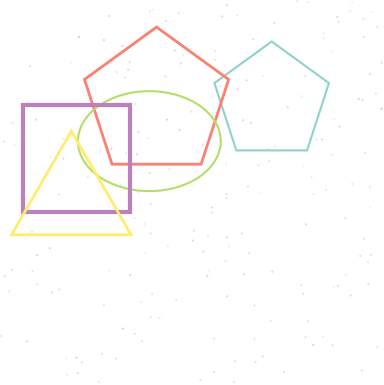[{"shape": "pentagon", "thickness": 1.5, "radius": 0.78, "center": [0.706, 0.736]}, {"shape": "pentagon", "thickness": 2, "radius": 0.98, "center": [0.407, 0.733]}, {"shape": "oval", "thickness": 1.5, "radius": 0.93, "center": [0.388, 0.633]}, {"shape": "square", "thickness": 3, "radius": 0.7, "center": [0.199, 0.589]}, {"shape": "triangle", "thickness": 2, "radius": 0.9, "center": [0.185, 0.48]}]